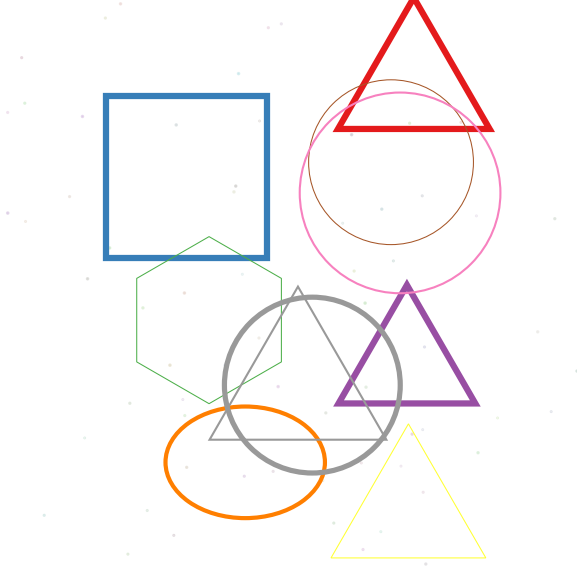[{"shape": "triangle", "thickness": 3, "radius": 0.76, "center": [0.717, 0.852]}, {"shape": "square", "thickness": 3, "radius": 0.7, "center": [0.323, 0.693]}, {"shape": "hexagon", "thickness": 0.5, "radius": 0.72, "center": [0.362, 0.445]}, {"shape": "triangle", "thickness": 3, "radius": 0.68, "center": [0.705, 0.369]}, {"shape": "oval", "thickness": 2, "radius": 0.69, "center": [0.425, 0.199]}, {"shape": "triangle", "thickness": 0.5, "radius": 0.77, "center": [0.707, 0.11]}, {"shape": "circle", "thickness": 0.5, "radius": 0.71, "center": [0.677, 0.718]}, {"shape": "circle", "thickness": 1, "radius": 0.87, "center": [0.693, 0.665]}, {"shape": "circle", "thickness": 2.5, "radius": 0.76, "center": [0.541, 0.332]}, {"shape": "triangle", "thickness": 1, "radius": 0.88, "center": [0.516, 0.326]}]